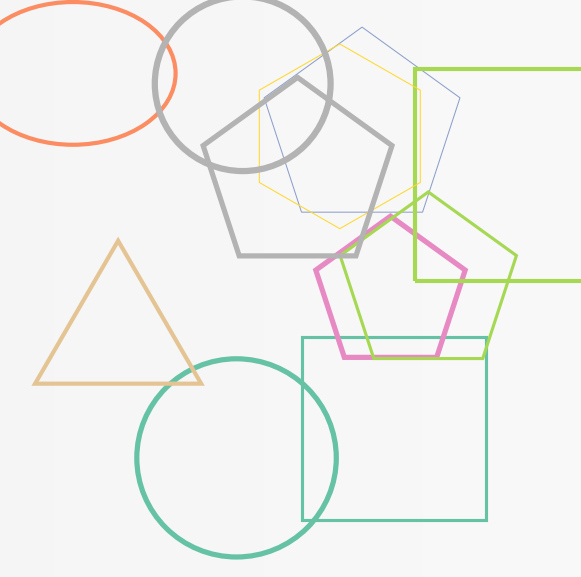[{"shape": "square", "thickness": 1.5, "radius": 0.79, "center": [0.677, 0.258]}, {"shape": "circle", "thickness": 2.5, "radius": 0.86, "center": [0.407, 0.206]}, {"shape": "oval", "thickness": 2, "radius": 0.88, "center": [0.126, 0.872]}, {"shape": "pentagon", "thickness": 0.5, "radius": 0.89, "center": [0.623, 0.775]}, {"shape": "pentagon", "thickness": 2.5, "radius": 0.68, "center": [0.672, 0.49]}, {"shape": "square", "thickness": 2, "radius": 0.92, "center": [0.898, 0.696]}, {"shape": "pentagon", "thickness": 1.5, "radius": 0.8, "center": [0.737, 0.507]}, {"shape": "hexagon", "thickness": 0.5, "radius": 0.8, "center": [0.585, 0.763]}, {"shape": "triangle", "thickness": 2, "radius": 0.82, "center": [0.203, 0.417]}, {"shape": "pentagon", "thickness": 2.5, "radius": 0.85, "center": [0.512, 0.694]}, {"shape": "circle", "thickness": 3, "radius": 0.76, "center": [0.418, 0.854]}]